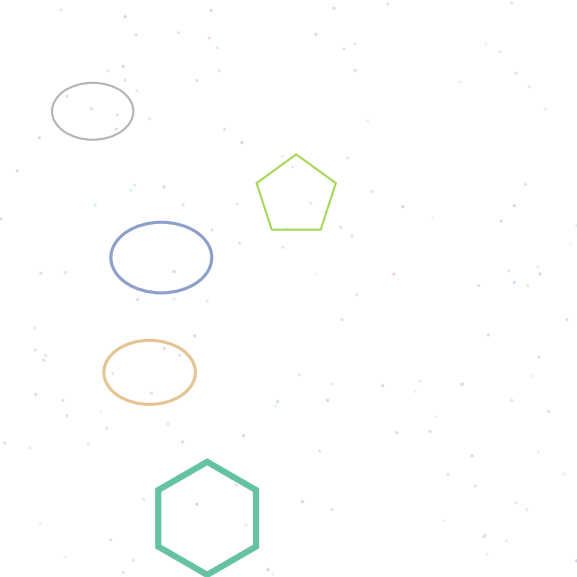[{"shape": "hexagon", "thickness": 3, "radius": 0.49, "center": [0.359, 0.102]}, {"shape": "oval", "thickness": 1.5, "radius": 0.44, "center": [0.279, 0.553]}, {"shape": "pentagon", "thickness": 1, "radius": 0.36, "center": [0.513, 0.66]}, {"shape": "oval", "thickness": 1.5, "radius": 0.4, "center": [0.259, 0.354]}, {"shape": "oval", "thickness": 1, "radius": 0.35, "center": [0.16, 0.806]}]